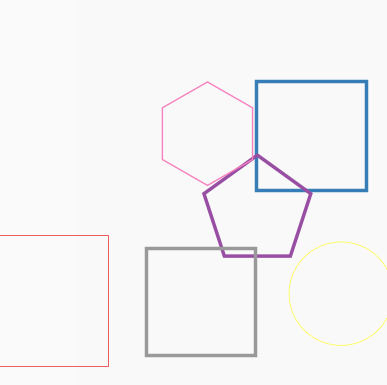[{"shape": "square", "thickness": 0.5, "radius": 0.85, "center": [0.109, 0.219]}, {"shape": "square", "thickness": 2.5, "radius": 0.71, "center": [0.804, 0.648]}, {"shape": "pentagon", "thickness": 2.5, "radius": 0.72, "center": [0.664, 0.452]}, {"shape": "circle", "thickness": 0.5, "radius": 0.67, "center": [0.88, 0.237]}, {"shape": "hexagon", "thickness": 1, "radius": 0.67, "center": [0.535, 0.653]}, {"shape": "square", "thickness": 2.5, "radius": 0.7, "center": [0.517, 0.218]}]